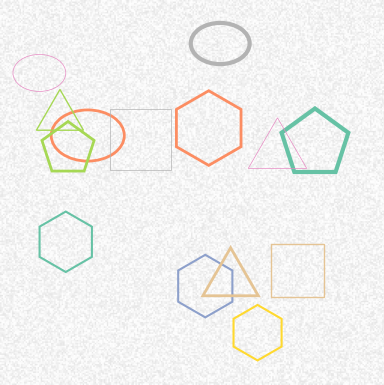[{"shape": "hexagon", "thickness": 1.5, "radius": 0.39, "center": [0.171, 0.372]}, {"shape": "pentagon", "thickness": 3, "radius": 0.46, "center": [0.818, 0.627]}, {"shape": "hexagon", "thickness": 2, "radius": 0.48, "center": [0.542, 0.667]}, {"shape": "oval", "thickness": 2, "radius": 0.47, "center": [0.228, 0.648]}, {"shape": "hexagon", "thickness": 1.5, "radius": 0.41, "center": [0.533, 0.257]}, {"shape": "triangle", "thickness": 0.5, "radius": 0.44, "center": [0.721, 0.606]}, {"shape": "oval", "thickness": 0.5, "radius": 0.34, "center": [0.102, 0.811]}, {"shape": "pentagon", "thickness": 2, "radius": 0.36, "center": [0.177, 0.613]}, {"shape": "triangle", "thickness": 1, "radius": 0.35, "center": [0.156, 0.697]}, {"shape": "hexagon", "thickness": 1.5, "radius": 0.36, "center": [0.669, 0.136]}, {"shape": "triangle", "thickness": 2, "radius": 0.42, "center": [0.599, 0.273]}, {"shape": "square", "thickness": 1, "radius": 0.34, "center": [0.773, 0.297]}, {"shape": "oval", "thickness": 3, "radius": 0.38, "center": [0.572, 0.887]}, {"shape": "square", "thickness": 0.5, "radius": 0.4, "center": [0.365, 0.637]}]